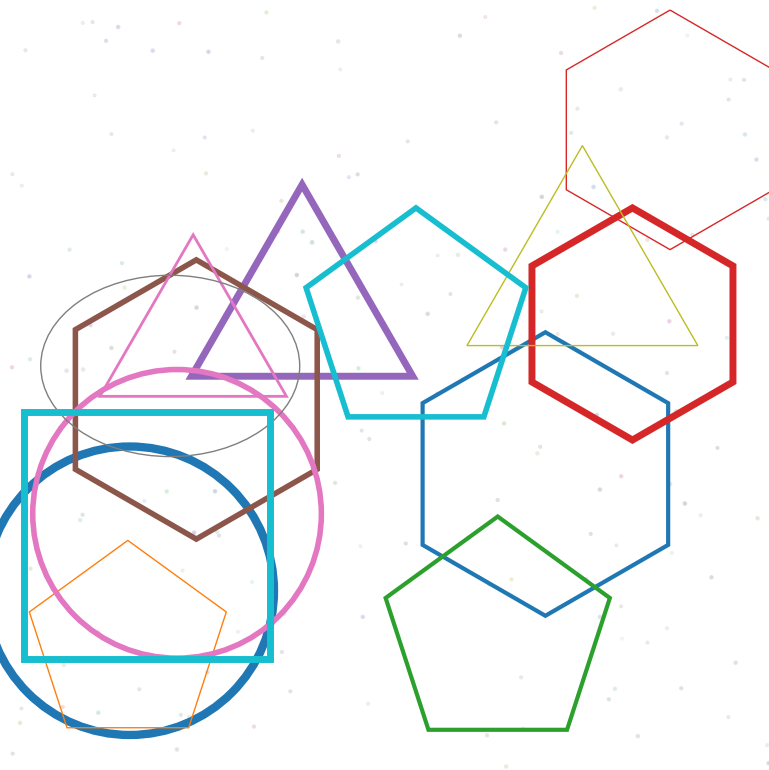[{"shape": "hexagon", "thickness": 1.5, "radius": 0.92, "center": [0.708, 0.384]}, {"shape": "circle", "thickness": 3, "radius": 0.94, "center": [0.169, 0.233]}, {"shape": "pentagon", "thickness": 0.5, "radius": 0.67, "center": [0.166, 0.164]}, {"shape": "pentagon", "thickness": 1.5, "radius": 0.77, "center": [0.646, 0.176]}, {"shape": "hexagon", "thickness": 0.5, "radius": 0.78, "center": [0.87, 0.831]}, {"shape": "hexagon", "thickness": 2.5, "radius": 0.75, "center": [0.821, 0.579]}, {"shape": "triangle", "thickness": 2.5, "radius": 0.83, "center": [0.392, 0.594]}, {"shape": "hexagon", "thickness": 2, "radius": 0.91, "center": [0.255, 0.481]}, {"shape": "circle", "thickness": 2, "radius": 0.94, "center": [0.23, 0.333]}, {"shape": "triangle", "thickness": 1, "radius": 0.7, "center": [0.251, 0.555]}, {"shape": "oval", "thickness": 0.5, "radius": 0.84, "center": [0.221, 0.525]}, {"shape": "triangle", "thickness": 0.5, "radius": 0.87, "center": [0.756, 0.638]}, {"shape": "pentagon", "thickness": 2, "radius": 0.75, "center": [0.54, 0.58]}, {"shape": "square", "thickness": 2.5, "radius": 0.8, "center": [0.191, 0.305]}]